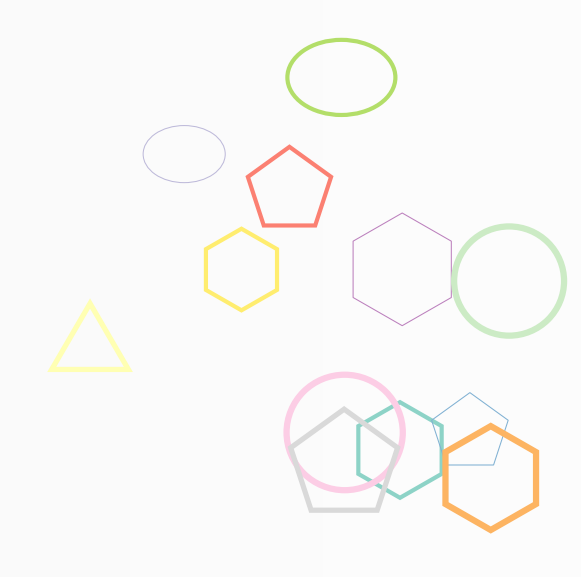[{"shape": "hexagon", "thickness": 2, "radius": 0.41, "center": [0.688, 0.22]}, {"shape": "triangle", "thickness": 2.5, "radius": 0.38, "center": [0.155, 0.397]}, {"shape": "oval", "thickness": 0.5, "radius": 0.35, "center": [0.317, 0.732]}, {"shape": "pentagon", "thickness": 2, "radius": 0.38, "center": [0.498, 0.67]}, {"shape": "pentagon", "thickness": 0.5, "radius": 0.35, "center": [0.808, 0.25]}, {"shape": "hexagon", "thickness": 3, "radius": 0.45, "center": [0.844, 0.171]}, {"shape": "oval", "thickness": 2, "radius": 0.46, "center": [0.587, 0.865]}, {"shape": "circle", "thickness": 3, "radius": 0.5, "center": [0.593, 0.25]}, {"shape": "pentagon", "thickness": 2.5, "radius": 0.48, "center": [0.592, 0.194]}, {"shape": "hexagon", "thickness": 0.5, "radius": 0.49, "center": [0.692, 0.533]}, {"shape": "circle", "thickness": 3, "radius": 0.47, "center": [0.876, 0.512]}, {"shape": "hexagon", "thickness": 2, "radius": 0.35, "center": [0.415, 0.532]}]